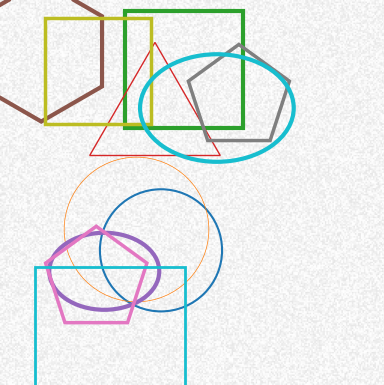[{"shape": "circle", "thickness": 1.5, "radius": 0.79, "center": [0.418, 0.35]}, {"shape": "circle", "thickness": 0.5, "radius": 0.94, "center": [0.355, 0.404]}, {"shape": "square", "thickness": 3, "radius": 0.76, "center": [0.478, 0.82]}, {"shape": "triangle", "thickness": 1, "radius": 0.98, "center": [0.403, 0.694]}, {"shape": "oval", "thickness": 3, "radius": 0.71, "center": [0.271, 0.295]}, {"shape": "hexagon", "thickness": 3, "radius": 0.91, "center": [0.107, 0.867]}, {"shape": "pentagon", "thickness": 2.5, "radius": 0.69, "center": [0.25, 0.274]}, {"shape": "pentagon", "thickness": 2.5, "radius": 0.69, "center": [0.62, 0.747]}, {"shape": "square", "thickness": 2.5, "radius": 0.69, "center": [0.254, 0.815]}, {"shape": "oval", "thickness": 3, "radius": 1.0, "center": [0.563, 0.719]}, {"shape": "square", "thickness": 2, "radius": 0.97, "center": [0.286, 0.112]}]